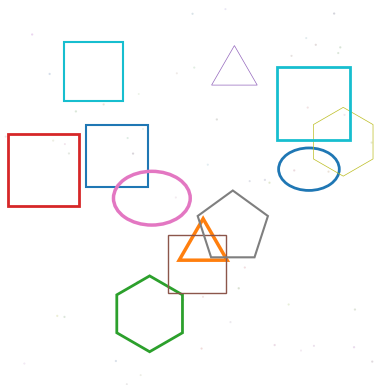[{"shape": "oval", "thickness": 2, "radius": 0.39, "center": [0.802, 0.561]}, {"shape": "square", "thickness": 1.5, "radius": 0.4, "center": [0.305, 0.595]}, {"shape": "triangle", "thickness": 2.5, "radius": 0.36, "center": [0.528, 0.36]}, {"shape": "hexagon", "thickness": 2, "radius": 0.49, "center": [0.389, 0.185]}, {"shape": "square", "thickness": 2, "radius": 0.46, "center": [0.113, 0.559]}, {"shape": "triangle", "thickness": 0.5, "radius": 0.34, "center": [0.609, 0.813]}, {"shape": "square", "thickness": 1, "radius": 0.38, "center": [0.512, 0.315]}, {"shape": "oval", "thickness": 2.5, "radius": 0.5, "center": [0.394, 0.485]}, {"shape": "pentagon", "thickness": 1.5, "radius": 0.48, "center": [0.605, 0.409]}, {"shape": "hexagon", "thickness": 0.5, "radius": 0.45, "center": [0.892, 0.632]}, {"shape": "square", "thickness": 2, "radius": 0.48, "center": [0.815, 0.731]}, {"shape": "square", "thickness": 1.5, "radius": 0.39, "center": [0.243, 0.815]}]